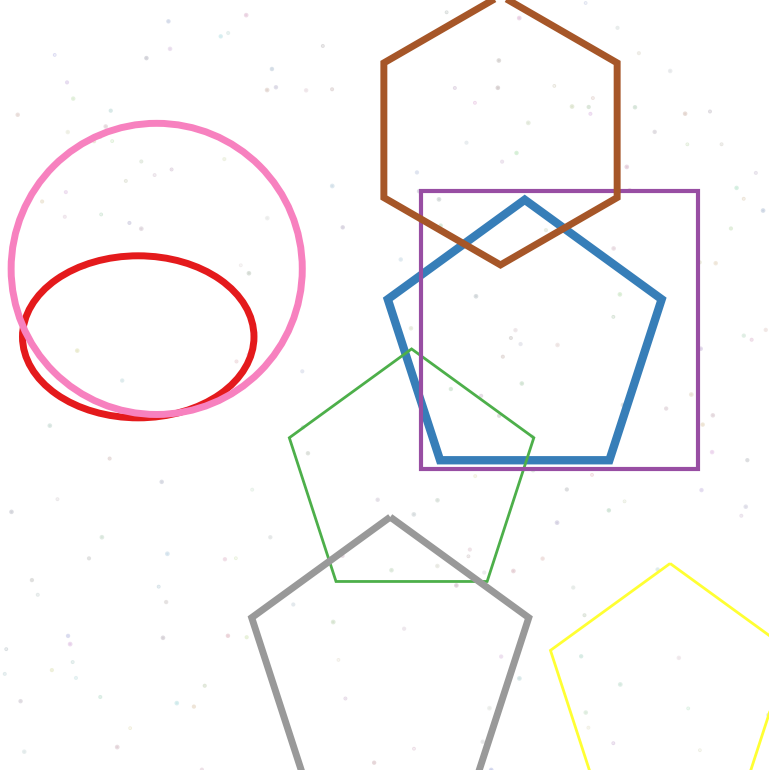[{"shape": "oval", "thickness": 2.5, "radius": 0.75, "center": [0.18, 0.563]}, {"shape": "pentagon", "thickness": 3, "radius": 0.94, "center": [0.681, 0.554]}, {"shape": "pentagon", "thickness": 1, "radius": 0.83, "center": [0.535, 0.38]}, {"shape": "square", "thickness": 1.5, "radius": 0.9, "center": [0.726, 0.572]}, {"shape": "pentagon", "thickness": 1, "radius": 0.82, "center": [0.87, 0.105]}, {"shape": "hexagon", "thickness": 2.5, "radius": 0.87, "center": [0.65, 0.831]}, {"shape": "circle", "thickness": 2.5, "radius": 0.95, "center": [0.204, 0.651]}, {"shape": "pentagon", "thickness": 2.5, "radius": 0.95, "center": [0.507, 0.139]}]